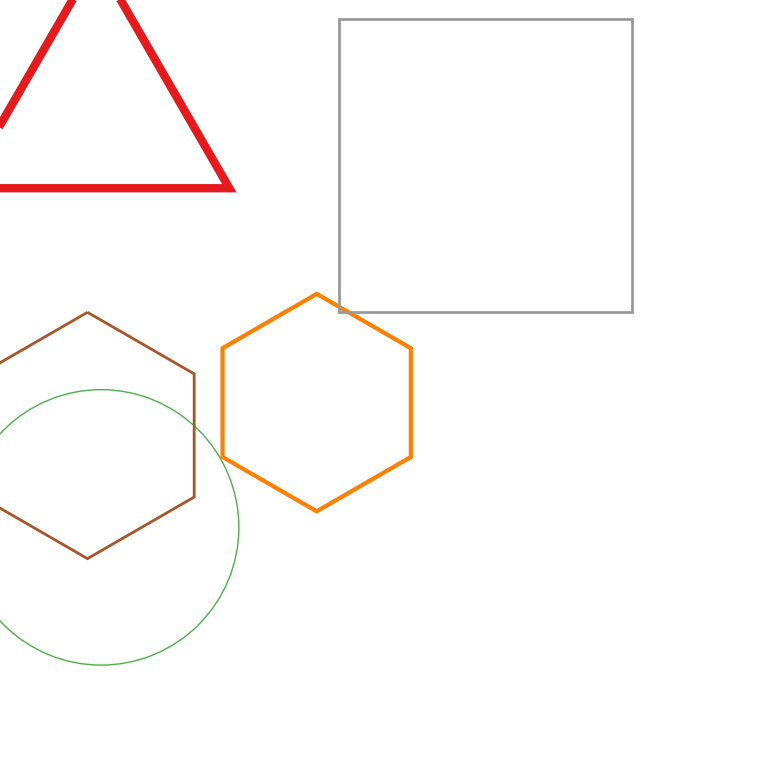[{"shape": "triangle", "thickness": 3, "radius": 1.0, "center": [0.125, 0.855]}, {"shape": "circle", "thickness": 0.5, "radius": 0.89, "center": [0.131, 0.315]}, {"shape": "hexagon", "thickness": 1.5, "radius": 0.71, "center": [0.411, 0.477]}, {"shape": "hexagon", "thickness": 1, "radius": 0.8, "center": [0.114, 0.434]}, {"shape": "square", "thickness": 1, "radius": 0.95, "center": [0.631, 0.785]}]